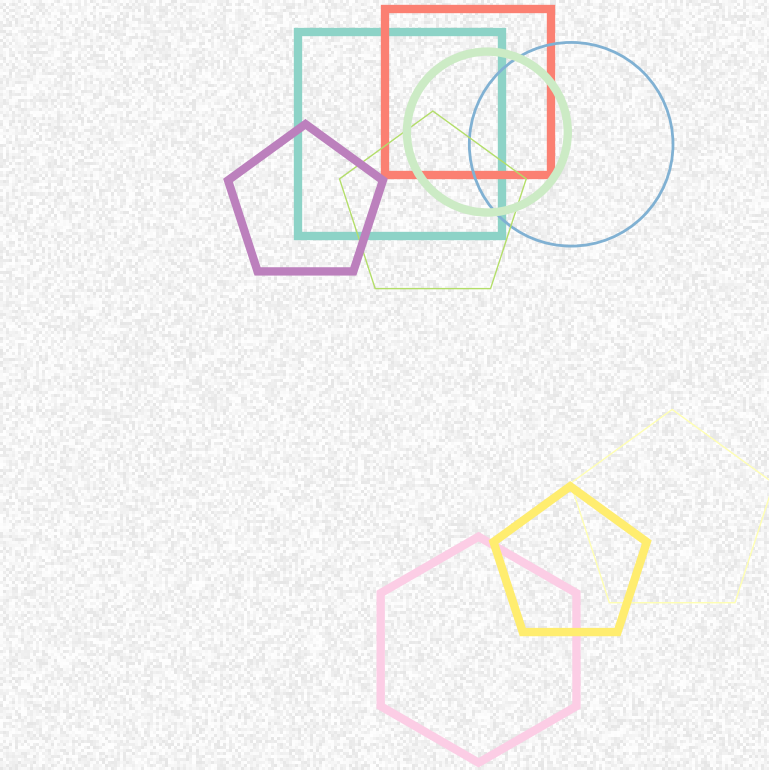[{"shape": "square", "thickness": 3, "radius": 0.66, "center": [0.52, 0.826]}, {"shape": "pentagon", "thickness": 0.5, "radius": 0.69, "center": [0.873, 0.329]}, {"shape": "square", "thickness": 3, "radius": 0.54, "center": [0.608, 0.88]}, {"shape": "circle", "thickness": 1, "radius": 0.66, "center": [0.742, 0.813]}, {"shape": "pentagon", "thickness": 0.5, "radius": 0.64, "center": [0.562, 0.728]}, {"shape": "hexagon", "thickness": 3, "radius": 0.73, "center": [0.622, 0.156]}, {"shape": "pentagon", "thickness": 3, "radius": 0.53, "center": [0.397, 0.733]}, {"shape": "circle", "thickness": 3, "radius": 0.52, "center": [0.633, 0.828]}, {"shape": "pentagon", "thickness": 3, "radius": 0.52, "center": [0.74, 0.264]}]